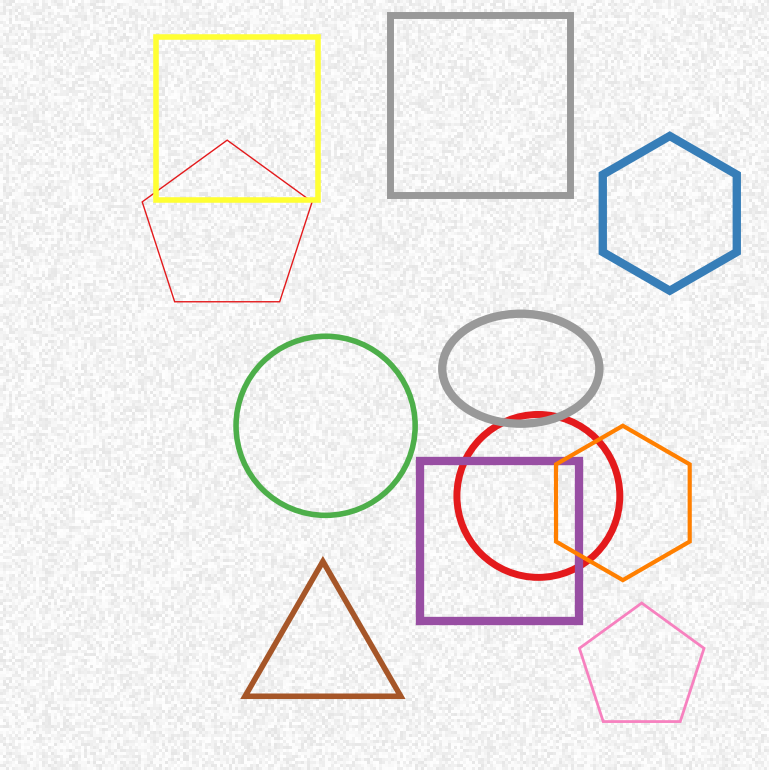[{"shape": "pentagon", "thickness": 0.5, "radius": 0.58, "center": [0.295, 0.702]}, {"shape": "circle", "thickness": 2.5, "radius": 0.53, "center": [0.699, 0.356]}, {"shape": "hexagon", "thickness": 3, "radius": 0.5, "center": [0.87, 0.723]}, {"shape": "circle", "thickness": 2, "radius": 0.58, "center": [0.423, 0.447]}, {"shape": "square", "thickness": 3, "radius": 0.52, "center": [0.649, 0.297]}, {"shape": "hexagon", "thickness": 1.5, "radius": 0.5, "center": [0.809, 0.347]}, {"shape": "square", "thickness": 2, "radius": 0.53, "center": [0.308, 0.846]}, {"shape": "triangle", "thickness": 2, "radius": 0.58, "center": [0.419, 0.154]}, {"shape": "pentagon", "thickness": 1, "radius": 0.43, "center": [0.833, 0.132]}, {"shape": "oval", "thickness": 3, "radius": 0.51, "center": [0.676, 0.521]}, {"shape": "square", "thickness": 2.5, "radius": 0.58, "center": [0.624, 0.864]}]